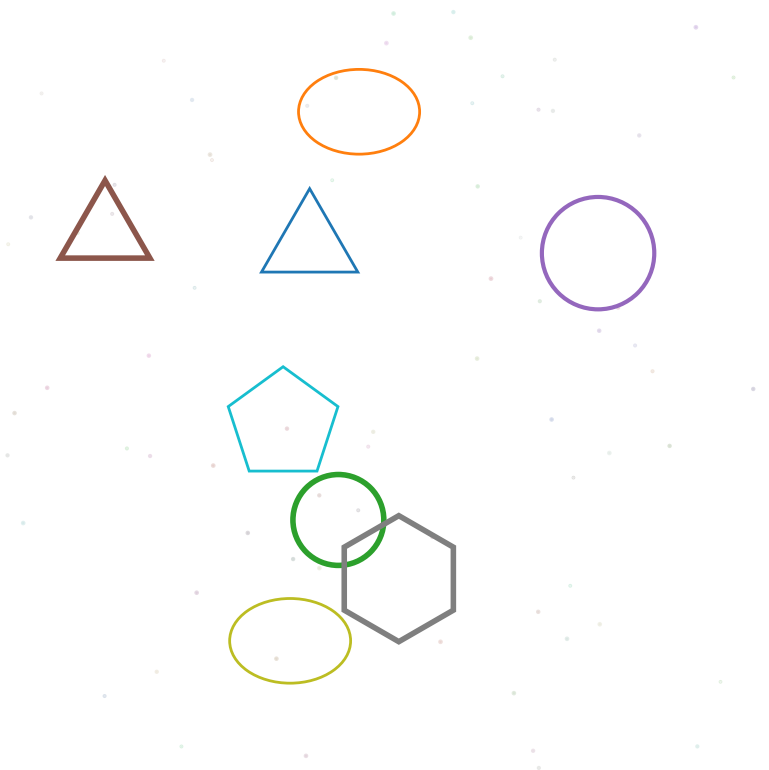[{"shape": "triangle", "thickness": 1, "radius": 0.36, "center": [0.402, 0.683]}, {"shape": "oval", "thickness": 1, "radius": 0.39, "center": [0.466, 0.855]}, {"shape": "circle", "thickness": 2, "radius": 0.3, "center": [0.439, 0.325]}, {"shape": "circle", "thickness": 1.5, "radius": 0.36, "center": [0.777, 0.671]}, {"shape": "triangle", "thickness": 2, "radius": 0.34, "center": [0.136, 0.698]}, {"shape": "hexagon", "thickness": 2, "radius": 0.41, "center": [0.518, 0.248]}, {"shape": "oval", "thickness": 1, "radius": 0.39, "center": [0.377, 0.168]}, {"shape": "pentagon", "thickness": 1, "radius": 0.37, "center": [0.368, 0.449]}]